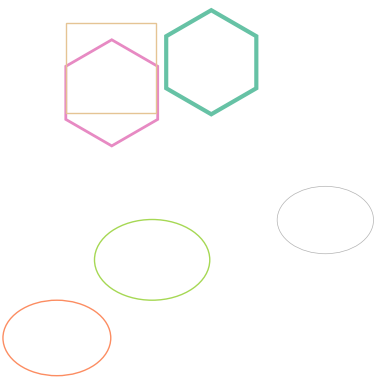[{"shape": "hexagon", "thickness": 3, "radius": 0.68, "center": [0.549, 0.838]}, {"shape": "oval", "thickness": 1, "radius": 0.7, "center": [0.148, 0.122]}, {"shape": "hexagon", "thickness": 2, "radius": 0.69, "center": [0.29, 0.759]}, {"shape": "oval", "thickness": 1, "radius": 0.75, "center": [0.395, 0.325]}, {"shape": "square", "thickness": 1, "radius": 0.58, "center": [0.287, 0.824]}, {"shape": "oval", "thickness": 0.5, "radius": 0.63, "center": [0.845, 0.428]}]